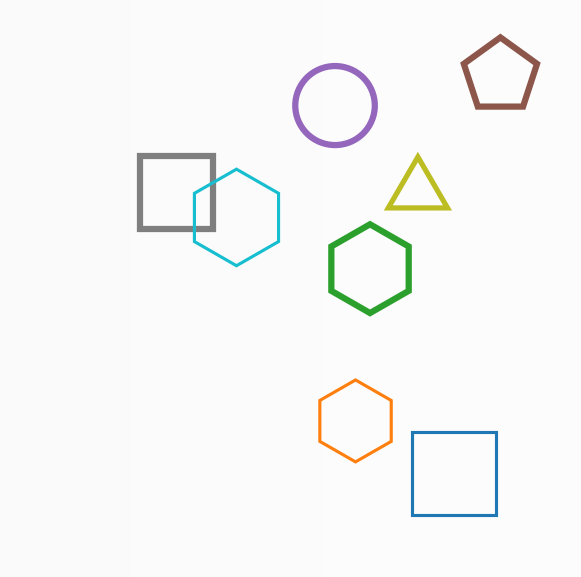[{"shape": "square", "thickness": 1.5, "radius": 0.36, "center": [0.781, 0.179]}, {"shape": "hexagon", "thickness": 1.5, "radius": 0.35, "center": [0.612, 0.27]}, {"shape": "hexagon", "thickness": 3, "radius": 0.38, "center": [0.637, 0.534]}, {"shape": "circle", "thickness": 3, "radius": 0.34, "center": [0.576, 0.816]}, {"shape": "pentagon", "thickness": 3, "radius": 0.33, "center": [0.861, 0.868]}, {"shape": "square", "thickness": 3, "radius": 0.31, "center": [0.303, 0.666]}, {"shape": "triangle", "thickness": 2.5, "radius": 0.29, "center": [0.719, 0.669]}, {"shape": "hexagon", "thickness": 1.5, "radius": 0.42, "center": [0.407, 0.623]}]